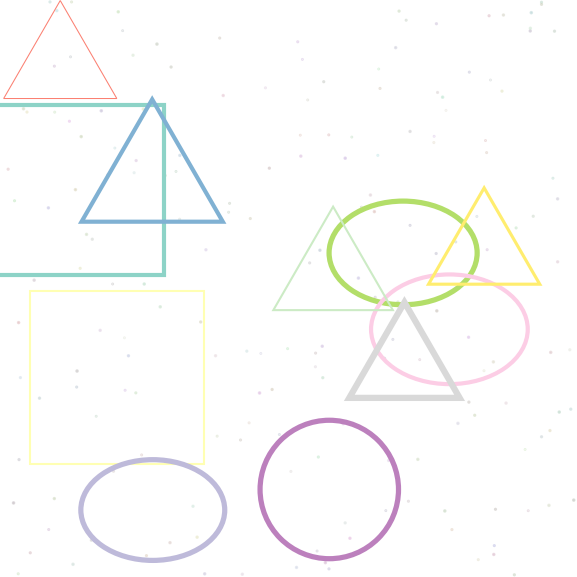[{"shape": "square", "thickness": 2, "radius": 0.74, "center": [0.138, 0.67]}, {"shape": "square", "thickness": 1, "radius": 0.75, "center": [0.203, 0.346]}, {"shape": "oval", "thickness": 2.5, "radius": 0.62, "center": [0.265, 0.116]}, {"shape": "triangle", "thickness": 0.5, "radius": 0.57, "center": [0.104, 0.885]}, {"shape": "triangle", "thickness": 2, "radius": 0.71, "center": [0.264, 0.686]}, {"shape": "oval", "thickness": 2.5, "radius": 0.64, "center": [0.698, 0.561]}, {"shape": "oval", "thickness": 2, "radius": 0.68, "center": [0.778, 0.429]}, {"shape": "triangle", "thickness": 3, "radius": 0.55, "center": [0.7, 0.365]}, {"shape": "circle", "thickness": 2.5, "radius": 0.6, "center": [0.57, 0.152]}, {"shape": "triangle", "thickness": 1, "radius": 0.6, "center": [0.577, 0.522]}, {"shape": "triangle", "thickness": 1.5, "radius": 0.56, "center": [0.838, 0.563]}]